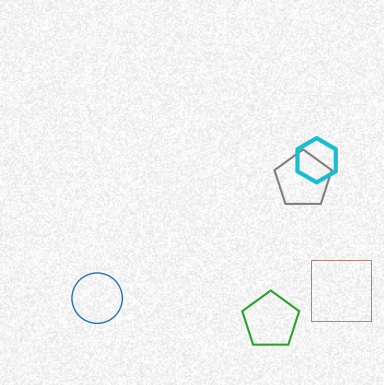[{"shape": "circle", "thickness": 1, "radius": 0.33, "center": [0.252, 0.226]}, {"shape": "pentagon", "thickness": 1.5, "radius": 0.39, "center": [0.703, 0.168]}, {"shape": "square", "thickness": 0.5, "radius": 0.39, "center": [0.886, 0.245]}, {"shape": "pentagon", "thickness": 1.5, "radius": 0.39, "center": [0.787, 0.534]}, {"shape": "hexagon", "thickness": 3, "radius": 0.29, "center": [0.822, 0.584]}]